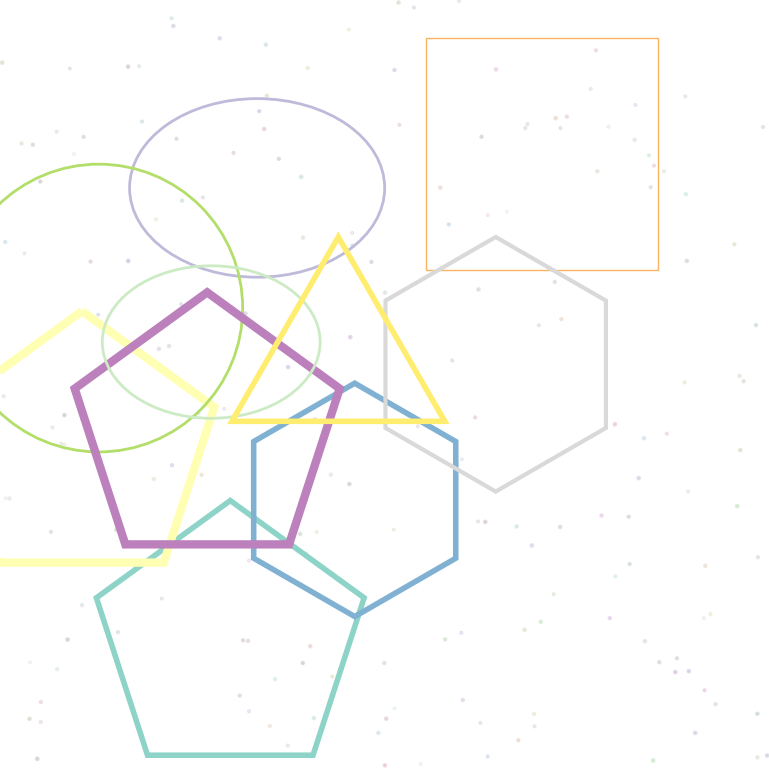[{"shape": "pentagon", "thickness": 2, "radius": 0.91, "center": [0.299, 0.167]}, {"shape": "pentagon", "thickness": 3, "radius": 0.9, "center": [0.106, 0.415]}, {"shape": "oval", "thickness": 1, "radius": 0.83, "center": [0.334, 0.756]}, {"shape": "hexagon", "thickness": 2, "radius": 0.76, "center": [0.461, 0.351]}, {"shape": "square", "thickness": 0.5, "radius": 0.75, "center": [0.704, 0.8]}, {"shape": "circle", "thickness": 1, "radius": 0.93, "center": [0.128, 0.6]}, {"shape": "hexagon", "thickness": 1.5, "radius": 0.83, "center": [0.644, 0.527]}, {"shape": "pentagon", "thickness": 3, "radius": 0.9, "center": [0.269, 0.439]}, {"shape": "oval", "thickness": 1, "radius": 0.71, "center": [0.274, 0.556]}, {"shape": "triangle", "thickness": 2, "radius": 0.8, "center": [0.439, 0.533]}]